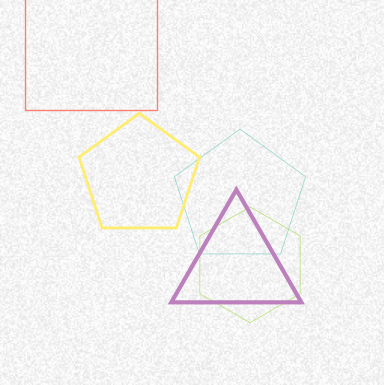[{"shape": "pentagon", "thickness": 0.5, "radius": 0.9, "center": [0.623, 0.485]}, {"shape": "square", "thickness": 1, "radius": 0.86, "center": [0.236, 0.886]}, {"shape": "hexagon", "thickness": 0.5, "radius": 0.75, "center": [0.649, 0.312]}, {"shape": "triangle", "thickness": 3, "radius": 0.98, "center": [0.614, 0.312]}, {"shape": "pentagon", "thickness": 2, "radius": 0.82, "center": [0.362, 0.541]}]